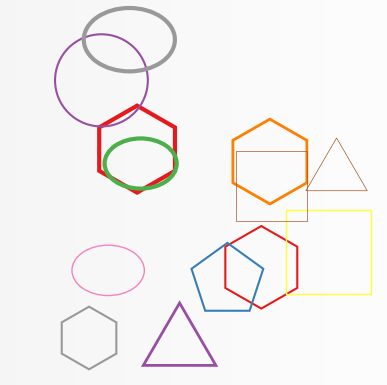[{"shape": "hexagon", "thickness": 3, "radius": 0.56, "center": [0.354, 0.613]}, {"shape": "hexagon", "thickness": 1.5, "radius": 0.54, "center": [0.674, 0.306]}, {"shape": "pentagon", "thickness": 1.5, "radius": 0.49, "center": [0.587, 0.272]}, {"shape": "oval", "thickness": 3, "radius": 0.47, "center": [0.363, 0.575]}, {"shape": "triangle", "thickness": 2, "radius": 0.54, "center": [0.463, 0.105]}, {"shape": "circle", "thickness": 1.5, "radius": 0.6, "center": [0.262, 0.791]}, {"shape": "hexagon", "thickness": 2, "radius": 0.55, "center": [0.696, 0.58]}, {"shape": "square", "thickness": 1, "radius": 0.55, "center": [0.848, 0.345]}, {"shape": "square", "thickness": 0.5, "radius": 0.46, "center": [0.702, 0.517]}, {"shape": "triangle", "thickness": 0.5, "radius": 0.46, "center": [0.869, 0.55]}, {"shape": "oval", "thickness": 1, "radius": 0.47, "center": [0.279, 0.298]}, {"shape": "hexagon", "thickness": 1.5, "radius": 0.41, "center": [0.23, 0.122]}, {"shape": "oval", "thickness": 3, "radius": 0.59, "center": [0.334, 0.897]}]